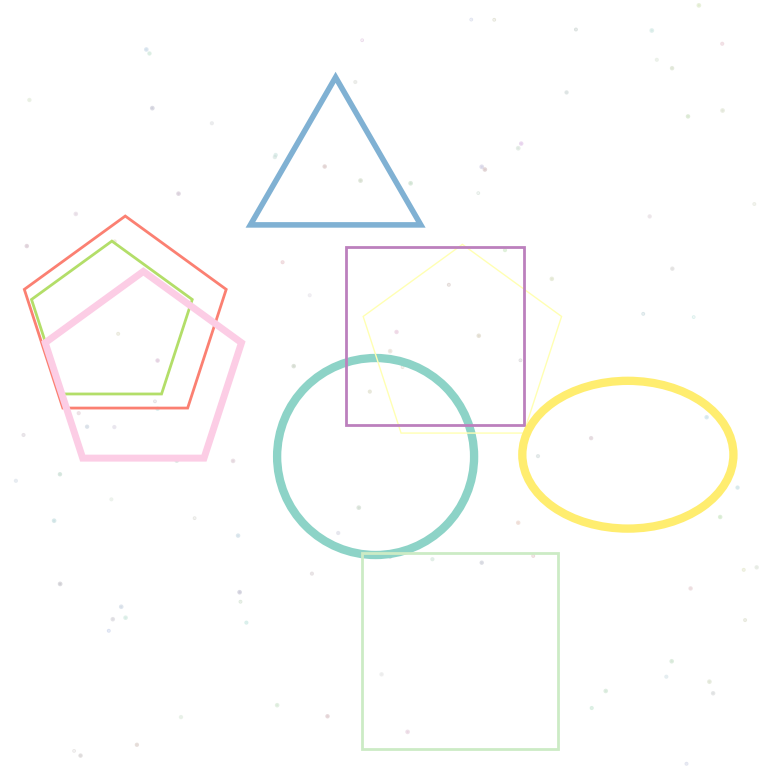[{"shape": "circle", "thickness": 3, "radius": 0.64, "center": [0.488, 0.407]}, {"shape": "pentagon", "thickness": 0.5, "radius": 0.68, "center": [0.6, 0.547]}, {"shape": "pentagon", "thickness": 1, "radius": 0.69, "center": [0.163, 0.582]}, {"shape": "triangle", "thickness": 2, "radius": 0.64, "center": [0.436, 0.772]}, {"shape": "pentagon", "thickness": 1, "radius": 0.55, "center": [0.145, 0.577]}, {"shape": "pentagon", "thickness": 2.5, "radius": 0.67, "center": [0.186, 0.513]}, {"shape": "square", "thickness": 1, "radius": 0.58, "center": [0.565, 0.563]}, {"shape": "square", "thickness": 1, "radius": 0.64, "center": [0.597, 0.155]}, {"shape": "oval", "thickness": 3, "radius": 0.69, "center": [0.815, 0.409]}]